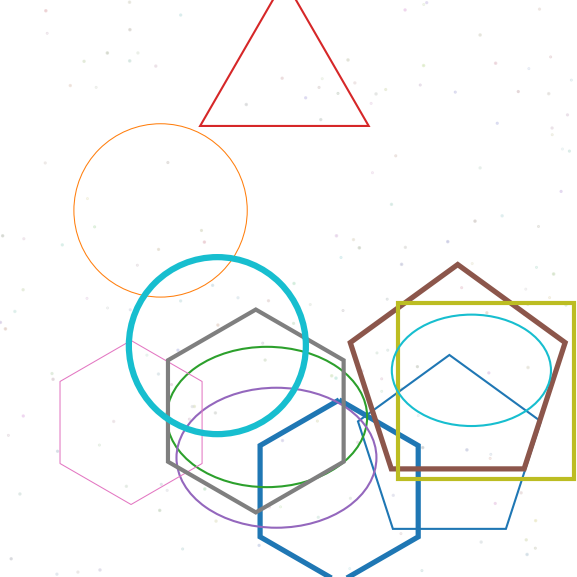[{"shape": "hexagon", "thickness": 2.5, "radius": 0.79, "center": [0.587, 0.149]}, {"shape": "pentagon", "thickness": 1, "radius": 0.83, "center": [0.778, 0.218]}, {"shape": "circle", "thickness": 0.5, "radius": 0.75, "center": [0.278, 0.635]}, {"shape": "oval", "thickness": 1, "radius": 0.87, "center": [0.462, 0.277]}, {"shape": "triangle", "thickness": 1, "radius": 0.84, "center": [0.492, 0.865]}, {"shape": "oval", "thickness": 1, "radius": 0.87, "center": [0.479, 0.207]}, {"shape": "pentagon", "thickness": 2.5, "radius": 0.98, "center": [0.793, 0.345]}, {"shape": "hexagon", "thickness": 0.5, "radius": 0.71, "center": [0.227, 0.268]}, {"shape": "hexagon", "thickness": 2, "radius": 0.88, "center": [0.443, 0.287]}, {"shape": "square", "thickness": 2, "radius": 0.76, "center": [0.841, 0.322]}, {"shape": "circle", "thickness": 3, "radius": 0.77, "center": [0.376, 0.401]}, {"shape": "oval", "thickness": 1, "radius": 0.69, "center": [0.816, 0.358]}]